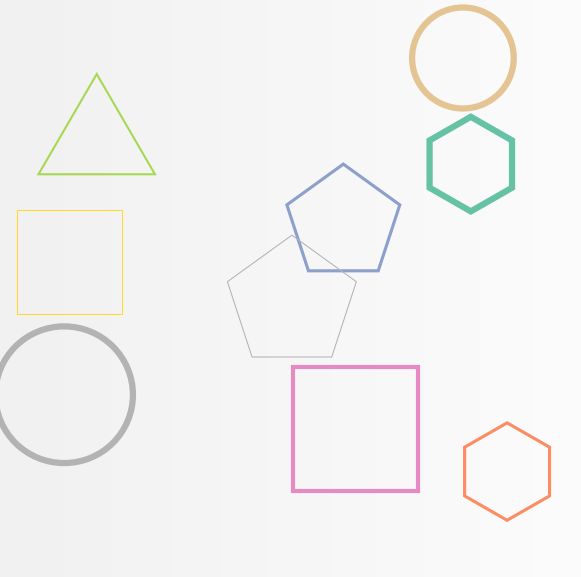[{"shape": "hexagon", "thickness": 3, "radius": 0.41, "center": [0.81, 0.715]}, {"shape": "hexagon", "thickness": 1.5, "radius": 0.42, "center": [0.872, 0.183]}, {"shape": "pentagon", "thickness": 1.5, "radius": 0.51, "center": [0.591, 0.613]}, {"shape": "square", "thickness": 2, "radius": 0.54, "center": [0.611, 0.256]}, {"shape": "triangle", "thickness": 1, "radius": 0.58, "center": [0.166, 0.755]}, {"shape": "square", "thickness": 0.5, "radius": 0.45, "center": [0.12, 0.545]}, {"shape": "circle", "thickness": 3, "radius": 0.44, "center": [0.796, 0.899]}, {"shape": "circle", "thickness": 3, "radius": 0.59, "center": [0.11, 0.316]}, {"shape": "pentagon", "thickness": 0.5, "radius": 0.58, "center": [0.502, 0.475]}]